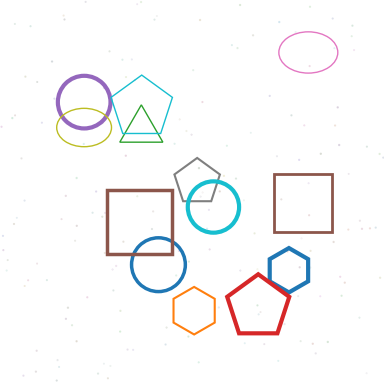[{"shape": "hexagon", "thickness": 3, "radius": 0.29, "center": [0.75, 0.298]}, {"shape": "circle", "thickness": 2.5, "radius": 0.35, "center": [0.412, 0.312]}, {"shape": "hexagon", "thickness": 1.5, "radius": 0.31, "center": [0.504, 0.193]}, {"shape": "triangle", "thickness": 1, "radius": 0.32, "center": [0.367, 0.663]}, {"shape": "pentagon", "thickness": 3, "radius": 0.42, "center": [0.671, 0.203]}, {"shape": "circle", "thickness": 3, "radius": 0.34, "center": [0.219, 0.735]}, {"shape": "square", "thickness": 2, "radius": 0.37, "center": [0.787, 0.473]}, {"shape": "square", "thickness": 2.5, "radius": 0.42, "center": [0.363, 0.423]}, {"shape": "oval", "thickness": 1, "radius": 0.38, "center": [0.801, 0.864]}, {"shape": "pentagon", "thickness": 1.5, "radius": 0.31, "center": [0.512, 0.528]}, {"shape": "oval", "thickness": 1, "radius": 0.36, "center": [0.218, 0.669]}, {"shape": "circle", "thickness": 3, "radius": 0.33, "center": [0.554, 0.462]}, {"shape": "pentagon", "thickness": 1, "radius": 0.42, "center": [0.368, 0.721]}]